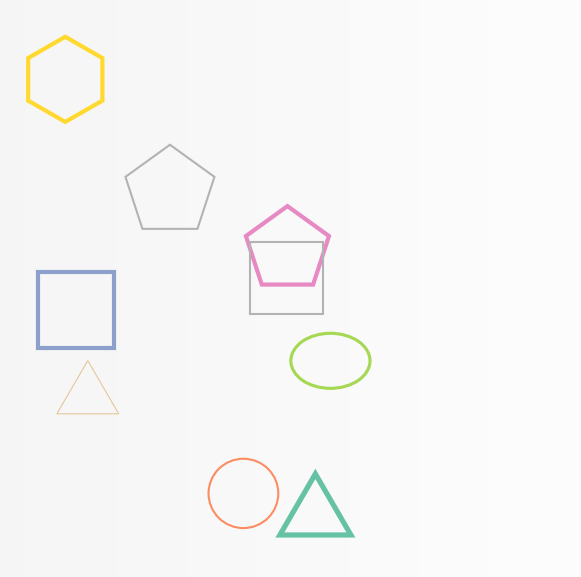[{"shape": "triangle", "thickness": 2.5, "radius": 0.35, "center": [0.543, 0.108]}, {"shape": "circle", "thickness": 1, "radius": 0.3, "center": [0.419, 0.145]}, {"shape": "square", "thickness": 2, "radius": 0.33, "center": [0.13, 0.463]}, {"shape": "pentagon", "thickness": 2, "radius": 0.38, "center": [0.495, 0.567]}, {"shape": "oval", "thickness": 1.5, "radius": 0.34, "center": [0.568, 0.374]}, {"shape": "hexagon", "thickness": 2, "radius": 0.37, "center": [0.112, 0.862]}, {"shape": "triangle", "thickness": 0.5, "radius": 0.31, "center": [0.151, 0.313]}, {"shape": "pentagon", "thickness": 1, "radius": 0.4, "center": [0.292, 0.668]}, {"shape": "square", "thickness": 1, "radius": 0.31, "center": [0.493, 0.518]}]